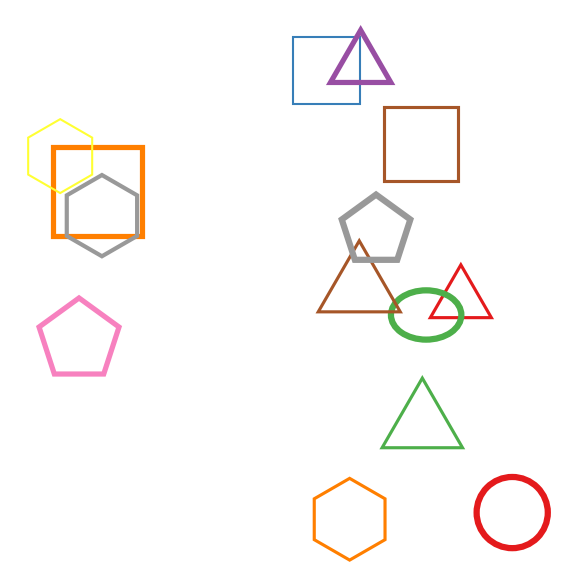[{"shape": "triangle", "thickness": 1.5, "radius": 0.3, "center": [0.798, 0.48]}, {"shape": "circle", "thickness": 3, "radius": 0.31, "center": [0.887, 0.112]}, {"shape": "square", "thickness": 1, "radius": 0.29, "center": [0.565, 0.876]}, {"shape": "triangle", "thickness": 1.5, "radius": 0.4, "center": [0.731, 0.264]}, {"shape": "oval", "thickness": 3, "radius": 0.3, "center": [0.738, 0.454]}, {"shape": "triangle", "thickness": 2.5, "radius": 0.3, "center": [0.625, 0.886]}, {"shape": "square", "thickness": 2.5, "radius": 0.38, "center": [0.168, 0.667]}, {"shape": "hexagon", "thickness": 1.5, "radius": 0.35, "center": [0.605, 0.1]}, {"shape": "hexagon", "thickness": 1, "radius": 0.32, "center": [0.104, 0.729]}, {"shape": "square", "thickness": 1.5, "radius": 0.32, "center": [0.729, 0.75]}, {"shape": "triangle", "thickness": 1.5, "radius": 0.41, "center": [0.622, 0.5]}, {"shape": "pentagon", "thickness": 2.5, "radius": 0.36, "center": [0.137, 0.41]}, {"shape": "hexagon", "thickness": 2, "radius": 0.35, "center": [0.177, 0.626]}, {"shape": "pentagon", "thickness": 3, "radius": 0.31, "center": [0.651, 0.6]}]